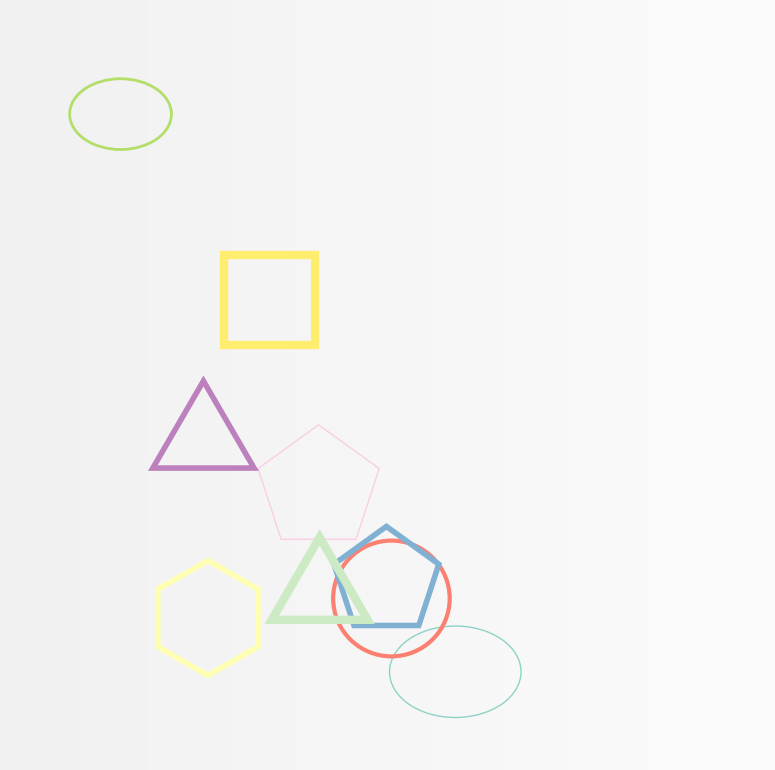[{"shape": "oval", "thickness": 0.5, "radius": 0.42, "center": [0.587, 0.128]}, {"shape": "hexagon", "thickness": 2, "radius": 0.37, "center": [0.268, 0.197]}, {"shape": "circle", "thickness": 1.5, "radius": 0.38, "center": [0.505, 0.223]}, {"shape": "pentagon", "thickness": 2, "radius": 0.36, "center": [0.499, 0.245]}, {"shape": "oval", "thickness": 1, "radius": 0.33, "center": [0.156, 0.852]}, {"shape": "pentagon", "thickness": 0.5, "radius": 0.41, "center": [0.411, 0.366]}, {"shape": "triangle", "thickness": 2, "radius": 0.38, "center": [0.263, 0.43]}, {"shape": "triangle", "thickness": 3, "radius": 0.36, "center": [0.412, 0.231]}, {"shape": "square", "thickness": 3, "radius": 0.29, "center": [0.348, 0.611]}]